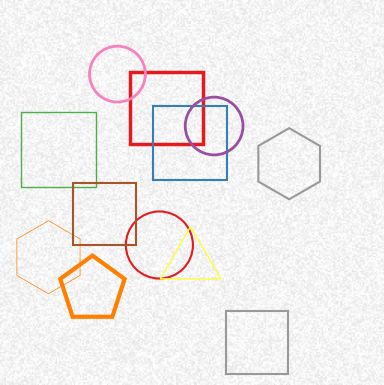[{"shape": "circle", "thickness": 1.5, "radius": 0.44, "center": [0.414, 0.364]}, {"shape": "square", "thickness": 2.5, "radius": 0.47, "center": [0.432, 0.719]}, {"shape": "square", "thickness": 1.5, "radius": 0.48, "center": [0.493, 0.628]}, {"shape": "square", "thickness": 1, "radius": 0.49, "center": [0.152, 0.612]}, {"shape": "circle", "thickness": 2, "radius": 0.38, "center": [0.556, 0.673]}, {"shape": "hexagon", "thickness": 0.5, "radius": 0.47, "center": [0.126, 0.332]}, {"shape": "pentagon", "thickness": 3, "radius": 0.44, "center": [0.24, 0.248]}, {"shape": "triangle", "thickness": 1, "radius": 0.45, "center": [0.495, 0.321]}, {"shape": "square", "thickness": 1.5, "radius": 0.41, "center": [0.272, 0.444]}, {"shape": "circle", "thickness": 2, "radius": 0.36, "center": [0.305, 0.808]}, {"shape": "square", "thickness": 1.5, "radius": 0.41, "center": [0.668, 0.11]}, {"shape": "hexagon", "thickness": 1.5, "radius": 0.46, "center": [0.751, 0.575]}]